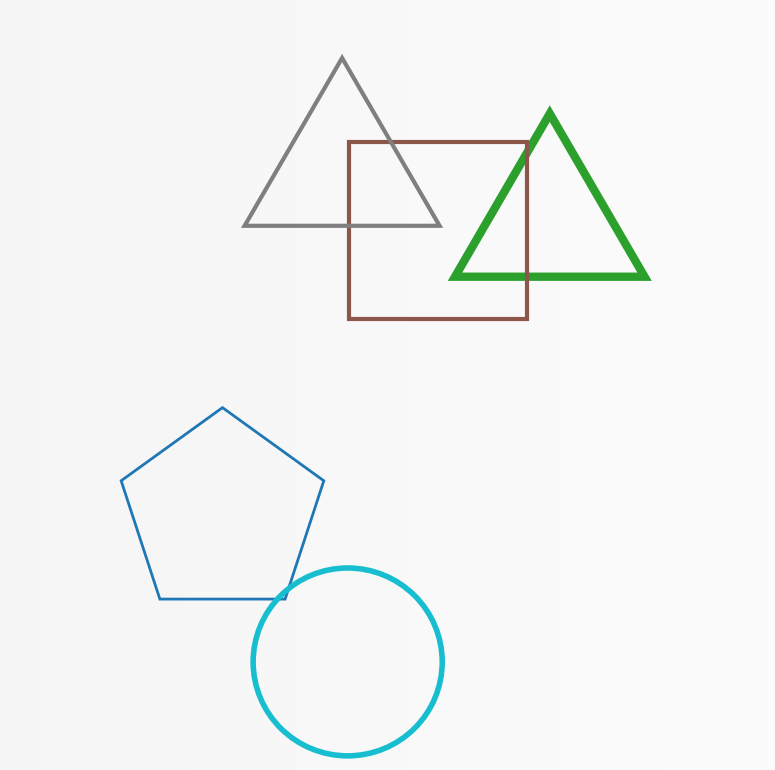[{"shape": "pentagon", "thickness": 1, "radius": 0.69, "center": [0.287, 0.333]}, {"shape": "triangle", "thickness": 3, "radius": 0.71, "center": [0.709, 0.711]}, {"shape": "square", "thickness": 1.5, "radius": 0.58, "center": [0.565, 0.701]}, {"shape": "triangle", "thickness": 1.5, "radius": 0.73, "center": [0.441, 0.779]}, {"shape": "circle", "thickness": 2, "radius": 0.61, "center": [0.449, 0.14]}]